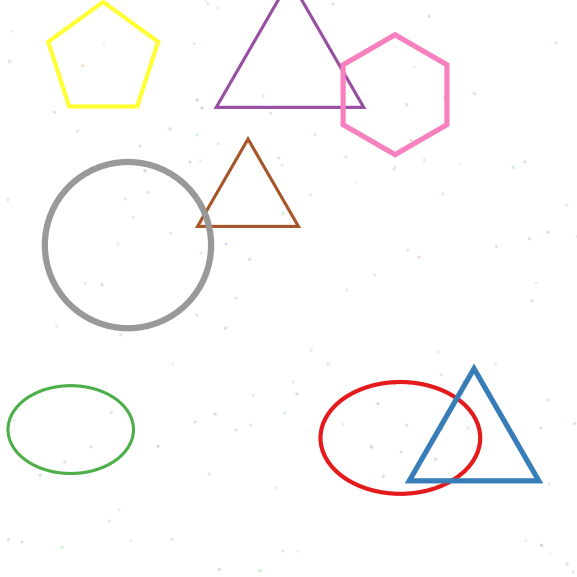[{"shape": "oval", "thickness": 2, "radius": 0.69, "center": [0.693, 0.241]}, {"shape": "triangle", "thickness": 2.5, "radius": 0.65, "center": [0.821, 0.231]}, {"shape": "oval", "thickness": 1.5, "radius": 0.54, "center": [0.123, 0.255]}, {"shape": "triangle", "thickness": 1.5, "radius": 0.74, "center": [0.502, 0.887]}, {"shape": "pentagon", "thickness": 2, "radius": 0.5, "center": [0.179, 0.896]}, {"shape": "triangle", "thickness": 1.5, "radius": 0.5, "center": [0.429, 0.658]}, {"shape": "hexagon", "thickness": 2.5, "radius": 0.52, "center": [0.684, 0.835]}, {"shape": "circle", "thickness": 3, "radius": 0.72, "center": [0.222, 0.575]}]